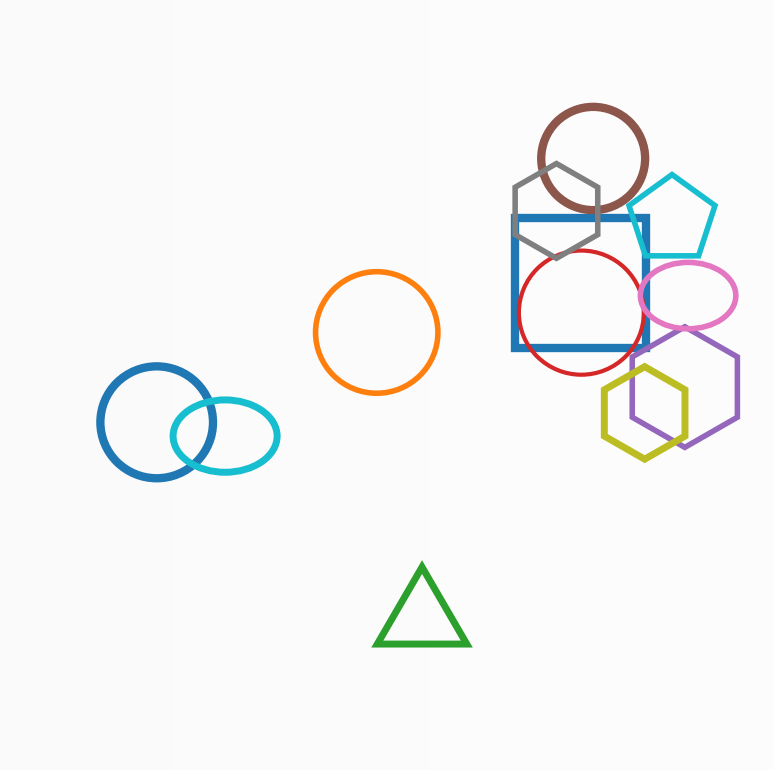[{"shape": "square", "thickness": 3, "radius": 0.42, "center": [0.749, 0.632]}, {"shape": "circle", "thickness": 3, "radius": 0.36, "center": [0.202, 0.452]}, {"shape": "circle", "thickness": 2, "radius": 0.39, "center": [0.486, 0.568]}, {"shape": "triangle", "thickness": 2.5, "radius": 0.33, "center": [0.545, 0.197]}, {"shape": "circle", "thickness": 1.5, "radius": 0.4, "center": [0.75, 0.594]}, {"shape": "hexagon", "thickness": 2, "radius": 0.39, "center": [0.884, 0.497]}, {"shape": "circle", "thickness": 3, "radius": 0.34, "center": [0.765, 0.794]}, {"shape": "oval", "thickness": 2, "radius": 0.31, "center": [0.888, 0.616]}, {"shape": "hexagon", "thickness": 2, "radius": 0.31, "center": [0.718, 0.726]}, {"shape": "hexagon", "thickness": 2.5, "radius": 0.3, "center": [0.832, 0.464]}, {"shape": "pentagon", "thickness": 2, "radius": 0.29, "center": [0.867, 0.715]}, {"shape": "oval", "thickness": 2.5, "radius": 0.34, "center": [0.29, 0.434]}]